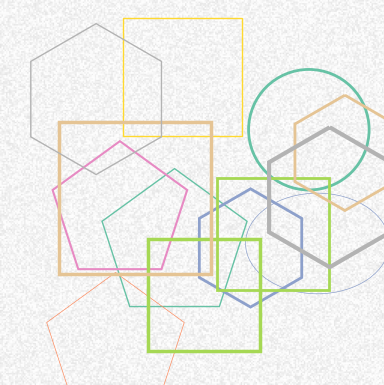[{"shape": "pentagon", "thickness": 1, "radius": 0.99, "center": [0.453, 0.364]}, {"shape": "circle", "thickness": 2, "radius": 0.78, "center": [0.802, 0.663]}, {"shape": "pentagon", "thickness": 0.5, "radius": 0.94, "center": [0.3, 0.104]}, {"shape": "oval", "thickness": 0.5, "radius": 0.93, "center": [0.824, 0.368]}, {"shape": "hexagon", "thickness": 2, "radius": 0.77, "center": [0.651, 0.356]}, {"shape": "pentagon", "thickness": 1.5, "radius": 0.92, "center": [0.311, 0.45]}, {"shape": "square", "thickness": 2, "radius": 0.73, "center": [0.709, 0.393]}, {"shape": "square", "thickness": 2.5, "radius": 0.73, "center": [0.529, 0.233]}, {"shape": "square", "thickness": 1, "radius": 0.77, "center": [0.473, 0.8]}, {"shape": "square", "thickness": 2.5, "radius": 0.99, "center": [0.35, 0.485]}, {"shape": "hexagon", "thickness": 2, "radius": 0.75, "center": [0.896, 0.603]}, {"shape": "hexagon", "thickness": 3, "radius": 0.91, "center": [0.856, 0.488]}, {"shape": "hexagon", "thickness": 1, "radius": 0.98, "center": [0.25, 0.743]}]